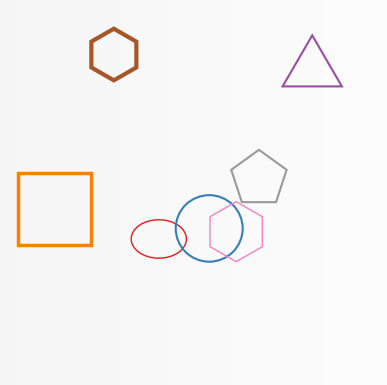[{"shape": "oval", "thickness": 1, "radius": 0.36, "center": [0.41, 0.379]}, {"shape": "circle", "thickness": 1.5, "radius": 0.43, "center": [0.54, 0.407]}, {"shape": "triangle", "thickness": 1.5, "radius": 0.44, "center": [0.806, 0.82]}, {"shape": "square", "thickness": 2.5, "radius": 0.47, "center": [0.141, 0.457]}, {"shape": "hexagon", "thickness": 3, "radius": 0.34, "center": [0.294, 0.858]}, {"shape": "hexagon", "thickness": 1, "radius": 0.39, "center": [0.609, 0.398]}, {"shape": "pentagon", "thickness": 1.5, "radius": 0.38, "center": [0.668, 0.536]}]